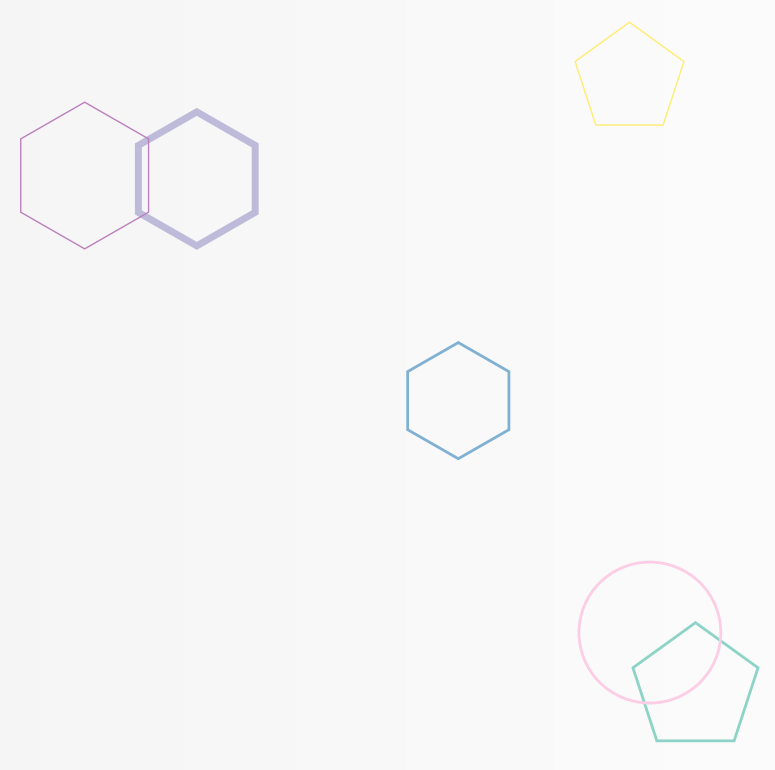[{"shape": "pentagon", "thickness": 1, "radius": 0.42, "center": [0.897, 0.107]}, {"shape": "hexagon", "thickness": 2.5, "radius": 0.44, "center": [0.254, 0.768]}, {"shape": "hexagon", "thickness": 1, "radius": 0.38, "center": [0.591, 0.48]}, {"shape": "circle", "thickness": 1, "radius": 0.46, "center": [0.839, 0.178]}, {"shape": "hexagon", "thickness": 0.5, "radius": 0.48, "center": [0.109, 0.772]}, {"shape": "pentagon", "thickness": 0.5, "radius": 0.37, "center": [0.812, 0.897]}]